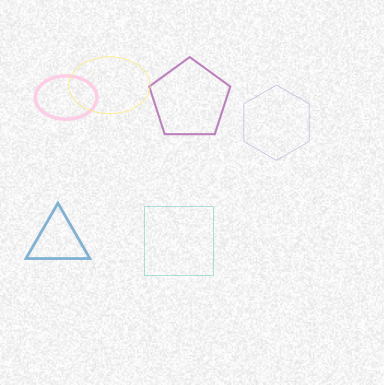[{"shape": "square", "thickness": 0.5, "radius": 0.45, "center": [0.463, 0.375]}, {"shape": "hexagon", "thickness": 0.5, "radius": 0.49, "center": [0.718, 0.681]}, {"shape": "triangle", "thickness": 2, "radius": 0.48, "center": [0.15, 0.376]}, {"shape": "oval", "thickness": 2.5, "radius": 0.4, "center": [0.172, 0.747]}, {"shape": "pentagon", "thickness": 1.5, "radius": 0.55, "center": [0.493, 0.741]}, {"shape": "oval", "thickness": 0.5, "radius": 0.53, "center": [0.284, 0.779]}]